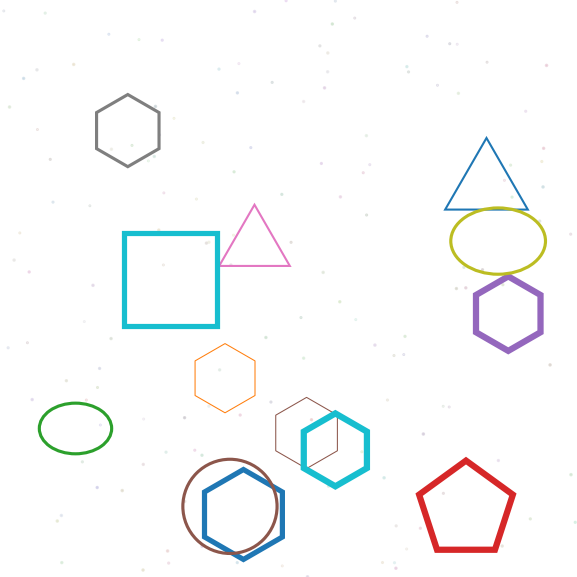[{"shape": "triangle", "thickness": 1, "radius": 0.41, "center": [0.842, 0.678]}, {"shape": "hexagon", "thickness": 2.5, "radius": 0.39, "center": [0.422, 0.108]}, {"shape": "hexagon", "thickness": 0.5, "radius": 0.3, "center": [0.39, 0.344]}, {"shape": "oval", "thickness": 1.5, "radius": 0.31, "center": [0.131, 0.257]}, {"shape": "pentagon", "thickness": 3, "radius": 0.43, "center": [0.807, 0.116]}, {"shape": "hexagon", "thickness": 3, "radius": 0.32, "center": [0.88, 0.456]}, {"shape": "circle", "thickness": 1.5, "radius": 0.41, "center": [0.398, 0.122]}, {"shape": "hexagon", "thickness": 0.5, "radius": 0.31, "center": [0.531, 0.249]}, {"shape": "triangle", "thickness": 1, "radius": 0.35, "center": [0.441, 0.574]}, {"shape": "hexagon", "thickness": 1.5, "radius": 0.31, "center": [0.221, 0.773]}, {"shape": "oval", "thickness": 1.5, "radius": 0.41, "center": [0.863, 0.582]}, {"shape": "square", "thickness": 2.5, "radius": 0.4, "center": [0.294, 0.515]}, {"shape": "hexagon", "thickness": 3, "radius": 0.32, "center": [0.581, 0.22]}]